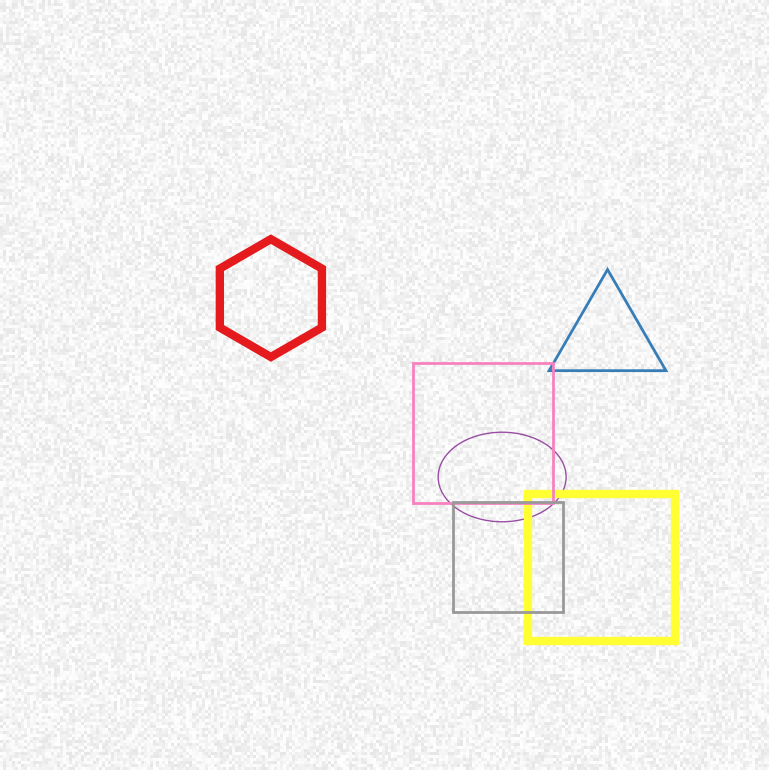[{"shape": "hexagon", "thickness": 3, "radius": 0.38, "center": [0.352, 0.613]}, {"shape": "triangle", "thickness": 1, "radius": 0.44, "center": [0.789, 0.562]}, {"shape": "oval", "thickness": 0.5, "radius": 0.42, "center": [0.652, 0.381]}, {"shape": "square", "thickness": 3, "radius": 0.48, "center": [0.781, 0.263]}, {"shape": "square", "thickness": 1, "radius": 0.45, "center": [0.627, 0.437]}, {"shape": "square", "thickness": 1, "radius": 0.36, "center": [0.66, 0.277]}]